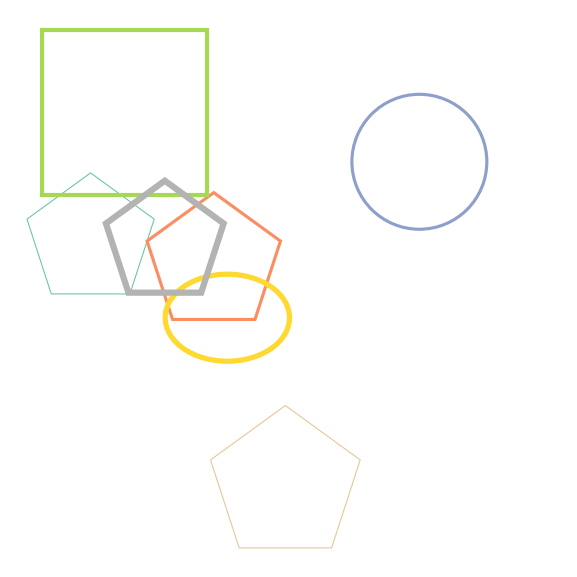[{"shape": "pentagon", "thickness": 0.5, "radius": 0.58, "center": [0.157, 0.584]}, {"shape": "pentagon", "thickness": 1.5, "radius": 0.61, "center": [0.37, 0.544]}, {"shape": "circle", "thickness": 1.5, "radius": 0.58, "center": [0.726, 0.719]}, {"shape": "square", "thickness": 2, "radius": 0.72, "center": [0.216, 0.805]}, {"shape": "oval", "thickness": 2.5, "radius": 0.54, "center": [0.394, 0.449]}, {"shape": "pentagon", "thickness": 0.5, "radius": 0.68, "center": [0.494, 0.161]}, {"shape": "pentagon", "thickness": 3, "radius": 0.54, "center": [0.285, 0.579]}]